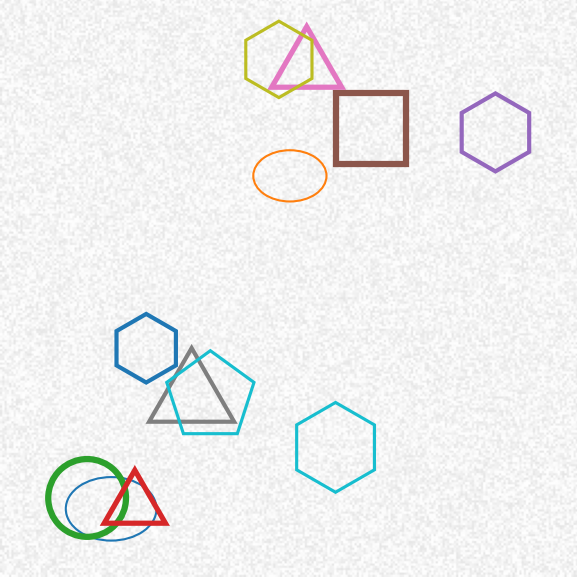[{"shape": "hexagon", "thickness": 2, "radius": 0.3, "center": [0.253, 0.396]}, {"shape": "oval", "thickness": 1, "radius": 0.39, "center": [0.192, 0.118]}, {"shape": "oval", "thickness": 1, "radius": 0.32, "center": [0.502, 0.695]}, {"shape": "circle", "thickness": 3, "radius": 0.34, "center": [0.151, 0.137]}, {"shape": "triangle", "thickness": 2.5, "radius": 0.31, "center": [0.233, 0.124]}, {"shape": "hexagon", "thickness": 2, "radius": 0.34, "center": [0.858, 0.77]}, {"shape": "square", "thickness": 3, "radius": 0.31, "center": [0.642, 0.777]}, {"shape": "triangle", "thickness": 2.5, "radius": 0.35, "center": [0.531, 0.883]}, {"shape": "triangle", "thickness": 2, "radius": 0.42, "center": [0.332, 0.311]}, {"shape": "hexagon", "thickness": 1.5, "radius": 0.33, "center": [0.483, 0.896]}, {"shape": "hexagon", "thickness": 1.5, "radius": 0.39, "center": [0.581, 0.224]}, {"shape": "pentagon", "thickness": 1.5, "radius": 0.4, "center": [0.364, 0.312]}]